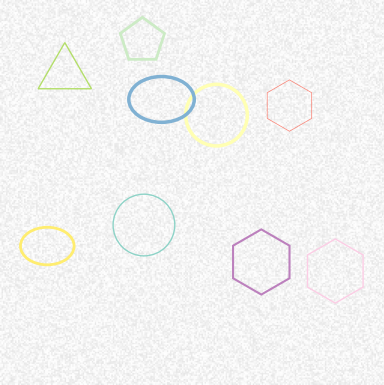[{"shape": "circle", "thickness": 1, "radius": 0.4, "center": [0.374, 0.415]}, {"shape": "circle", "thickness": 2.5, "radius": 0.4, "center": [0.562, 0.701]}, {"shape": "hexagon", "thickness": 0.5, "radius": 0.33, "center": [0.752, 0.726]}, {"shape": "oval", "thickness": 2.5, "radius": 0.43, "center": [0.42, 0.742]}, {"shape": "triangle", "thickness": 1, "radius": 0.4, "center": [0.168, 0.809]}, {"shape": "hexagon", "thickness": 1, "radius": 0.42, "center": [0.871, 0.296]}, {"shape": "hexagon", "thickness": 1.5, "radius": 0.42, "center": [0.679, 0.32]}, {"shape": "pentagon", "thickness": 2, "radius": 0.3, "center": [0.37, 0.895]}, {"shape": "oval", "thickness": 2, "radius": 0.35, "center": [0.123, 0.361]}]